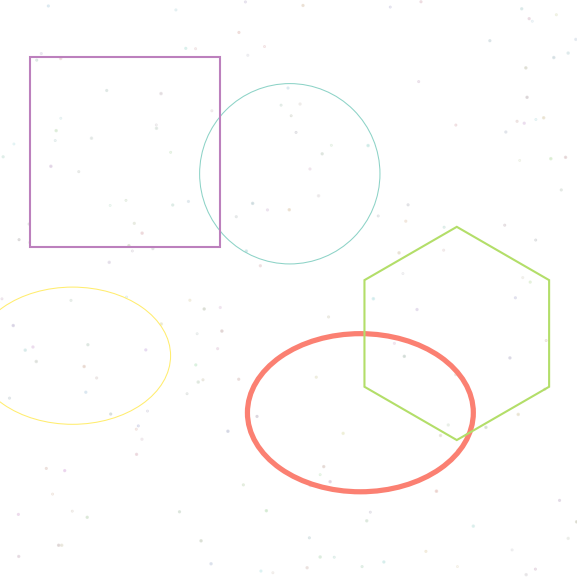[{"shape": "circle", "thickness": 0.5, "radius": 0.78, "center": [0.502, 0.698]}, {"shape": "oval", "thickness": 2.5, "radius": 0.98, "center": [0.624, 0.284]}, {"shape": "hexagon", "thickness": 1, "radius": 0.92, "center": [0.791, 0.422]}, {"shape": "square", "thickness": 1, "radius": 0.82, "center": [0.217, 0.736]}, {"shape": "oval", "thickness": 0.5, "radius": 0.85, "center": [0.126, 0.383]}]